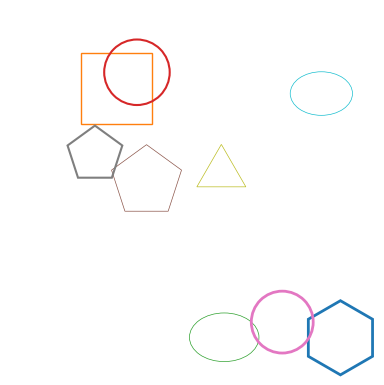[{"shape": "hexagon", "thickness": 2, "radius": 0.48, "center": [0.884, 0.123]}, {"shape": "square", "thickness": 1, "radius": 0.46, "center": [0.302, 0.77]}, {"shape": "oval", "thickness": 0.5, "radius": 0.45, "center": [0.582, 0.124]}, {"shape": "circle", "thickness": 1.5, "radius": 0.43, "center": [0.356, 0.812]}, {"shape": "pentagon", "thickness": 0.5, "radius": 0.48, "center": [0.381, 0.529]}, {"shape": "circle", "thickness": 2, "radius": 0.4, "center": [0.733, 0.163]}, {"shape": "pentagon", "thickness": 1.5, "radius": 0.37, "center": [0.247, 0.599]}, {"shape": "triangle", "thickness": 0.5, "radius": 0.37, "center": [0.575, 0.551]}, {"shape": "oval", "thickness": 0.5, "radius": 0.4, "center": [0.835, 0.757]}]